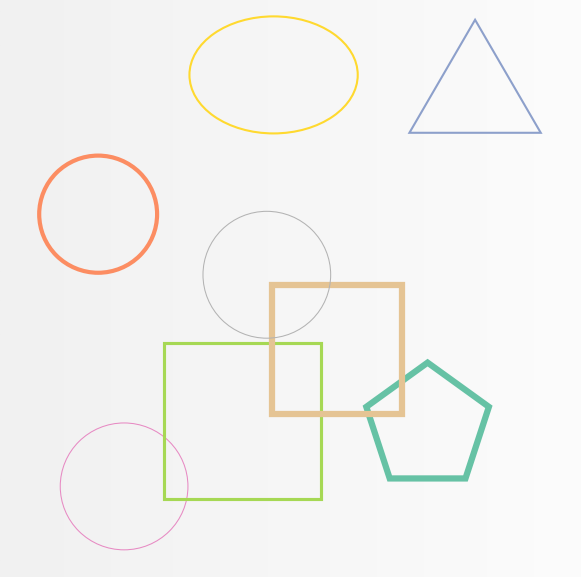[{"shape": "pentagon", "thickness": 3, "radius": 0.55, "center": [0.736, 0.26]}, {"shape": "circle", "thickness": 2, "radius": 0.51, "center": [0.169, 0.628]}, {"shape": "triangle", "thickness": 1, "radius": 0.65, "center": [0.817, 0.834]}, {"shape": "circle", "thickness": 0.5, "radius": 0.55, "center": [0.214, 0.157]}, {"shape": "square", "thickness": 1.5, "radius": 0.68, "center": [0.417, 0.27]}, {"shape": "oval", "thickness": 1, "radius": 0.72, "center": [0.471, 0.869]}, {"shape": "square", "thickness": 3, "radius": 0.56, "center": [0.58, 0.394]}, {"shape": "circle", "thickness": 0.5, "radius": 0.55, "center": [0.459, 0.523]}]